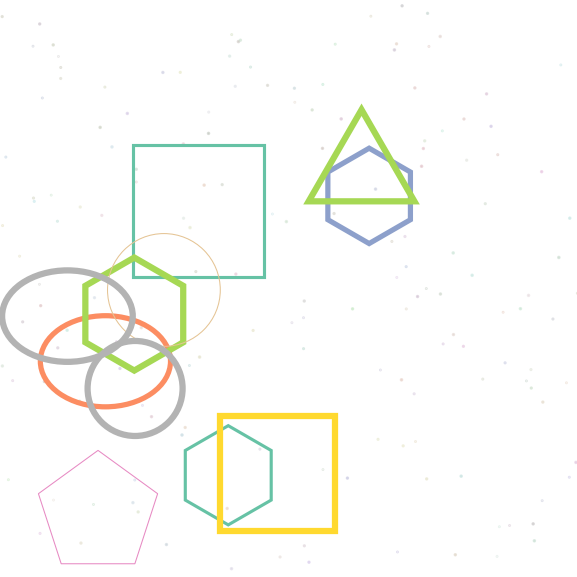[{"shape": "hexagon", "thickness": 1.5, "radius": 0.43, "center": [0.395, 0.176]}, {"shape": "square", "thickness": 1.5, "radius": 0.57, "center": [0.344, 0.634]}, {"shape": "oval", "thickness": 2.5, "radius": 0.56, "center": [0.183, 0.374]}, {"shape": "hexagon", "thickness": 2.5, "radius": 0.41, "center": [0.639, 0.66]}, {"shape": "pentagon", "thickness": 0.5, "radius": 0.54, "center": [0.17, 0.111]}, {"shape": "hexagon", "thickness": 3, "radius": 0.49, "center": [0.233, 0.455]}, {"shape": "triangle", "thickness": 3, "radius": 0.53, "center": [0.626, 0.703]}, {"shape": "square", "thickness": 3, "radius": 0.5, "center": [0.48, 0.179]}, {"shape": "circle", "thickness": 0.5, "radius": 0.49, "center": [0.284, 0.497]}, {"shape": "oval", "thickness": 3, "radius": 0.57, "center": [0.117, 0.452]}, {"shape": "circle", "thickness": 3, "radius": 0.41, "center": [0.234, 0.326]}]